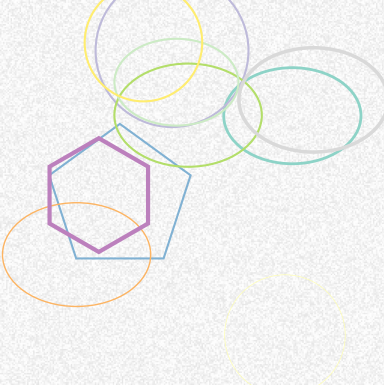[{"shape": "oval", "thickness": 2, "radius": 0.89, "center": [0.759, 0.699]}, {"shape": "circle", "thickness": 0.5, "radius": 0.78, "center": [0.74, 0.13]}, {"shape": "circle", "thickness": 1.5, "radius": 0.99, "center": [0.447, 0.869]}, {"shape": "pentagon", "thickness": 1.5, "radius": 0.97, "center": [0.311, 0.485]}, {"shape": "oval", "thickness": 1, "radius": 0.96, "center": [0.199, 0.339]}, {"shape": "oval", "thickness": 1.5, "radius": 0.96, "center": [0.489, 0.701]}, {"shape": "oval", "thickness": 2.5, "radius": 0.97, "center": [0.814, 0.741]}, {"shape": "hexagon", "thickness": 3, "radius": 0.74, "center": [0.257, 0.493]}, {"shape": "oval", "thickness": 1.5, "radius": 0.81, "center": [0.458, 0.787]}, {"shape": "circle", "thickness": 1.5, "radius": 0.76, "center": [0.373, 0.889]}]